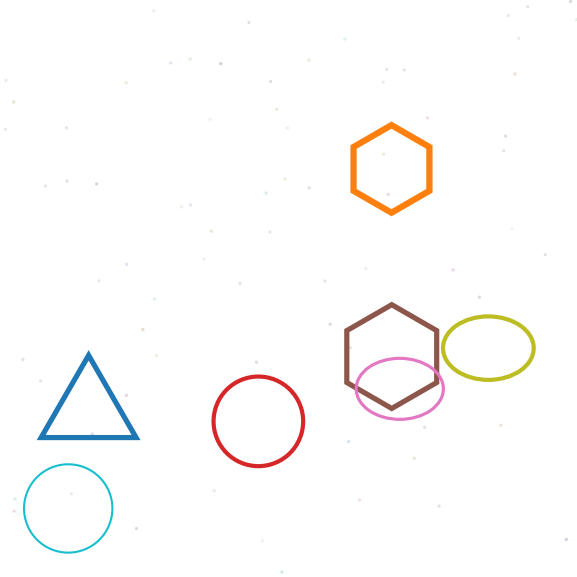[{"shape": "triangle", "thickness": 2.5, "radius": 0.47, "center": [0.153, 0.289]}, {"shape": "hexagon", "thickness": 3, "radius": 0.38, "center": [0.678, 0.707]}, {"shape": "circle", "thickness": 2, "radius": 0.39, "center": [0.447, 0.27]}, {"shape": "hexagon", "thickness": 2.5, "radius": 0.45, "center": [0.678, 0.382]}, {"shape": "oval", "thickness": 1.5, "radius": 0.38, "center": [0.692, 0.326]}, {"shape": "oval", "thickness": 2, "radius": 0.39, "center": [0.846, 0.396]}, {"shape": "circle", "thickness": 1, "radius": 0.38, "center": [0.118, 0.119]}]